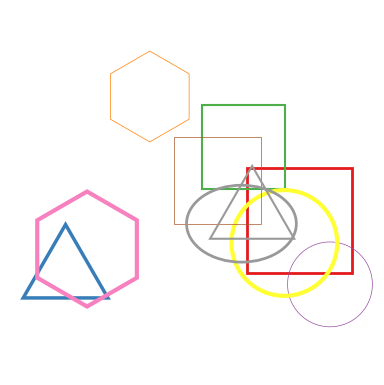[{"shape": "square", "thickness": 2, "radius": 0.68, "center": [0.778, 0.427]}, {"shape": "triangle", "thickness": 2.5, "radius": 0.64, "center": [0.17, 0.29]}, {"shape": "square", "thickness": 1.5, "radius": 0.54, "center": [0.632, 0.618]}, {"shape": "circle", "thickness": 0.5, "radius": 0.55, "center": [0.857, 0.261]}, {"shape": "hexagon", "thickness": 0.5, "radius": 0.59, "center": [0.389, 0.749]}, {"shape": "circle", "thickness": 3, "radius": 0.69, "center": [0.739, 0.369]}, {"shape": "square", "thickness": 0.5, "radius": 0.57, "center": [0.565, 0.531]}, {"shape": "hexagon", "thickness": 3, "radius": 0.75, "center": [0.226, 0.353]}, {"shape": "triangle", "thickness": 1.5, "radius": 0.63, "center": [0.655, 0.443]}, {"shape": "oval", "thickness": 2, "radius": 0.71, "center": [0.627, 0.419]}]